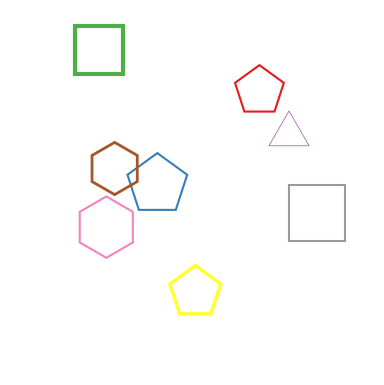[{"shape": "pentagon", "thickness": 1.5, "radius": 0.33, "center": [0.674, 0.764]}, {"shape": "pentagon", "thickness": 1.5, "radius": 0.41, "center": [0.409, 0.521]}, {"shape": "square", "thickness": 3, "radius": 0.31, "center": [0.257, 0.87]}, {"shape": "triangle", "thickness": 0.5, "radius": 0.3, "center": [0.751, 0.651]}, {"shape": "pentagon", "thickness": 2.5, "radius": 0.35, "center": [0.507, 0.241]}, {"shape": "hexagon", "thickness": 2, "radius": 0.34, "center": [0.298, 0.562]}, {"shape": "hexagon", "thickness": 1.5, "radius": 0.4, "center": [0.276, 0.41]}, {"shape": "square", "thickness": 1.5, "radius": 0.36, "center": [0.823, 0.446]}]